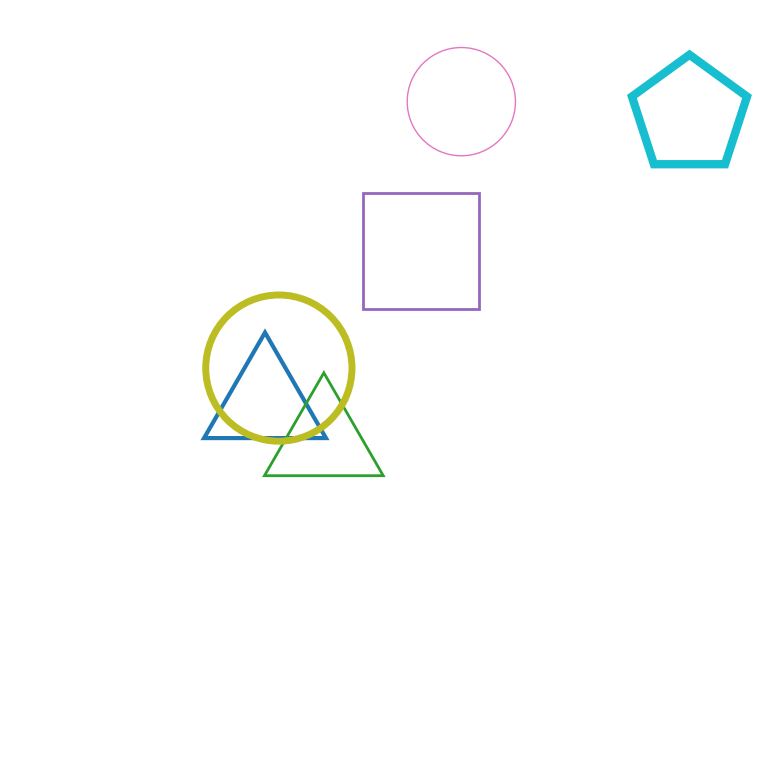[{"shape": "triangle", "thickness": 1.5, "radius": 0.46, "center": [0.344, 0.477]}, {"shape": "triangle", "thickness": 1, "radius": 0.45, "center": [0.421, 0.427]}, {"shape": "square", "thickness": 1, "radius": 0.38, "center": [0.547, 0.674]}, {"shape": "circle", "thickness": 0.5, "radius": 0.35, "center": [0.599, 0.868]}, {"shape": "circle", "thickness": 2.5, "radius": 0.47, "center": [0.362, 0.522]}, {"shape": "pentagon", "thickness": 3, "radius": 0.39, "center": [0.895, 0.85]}]